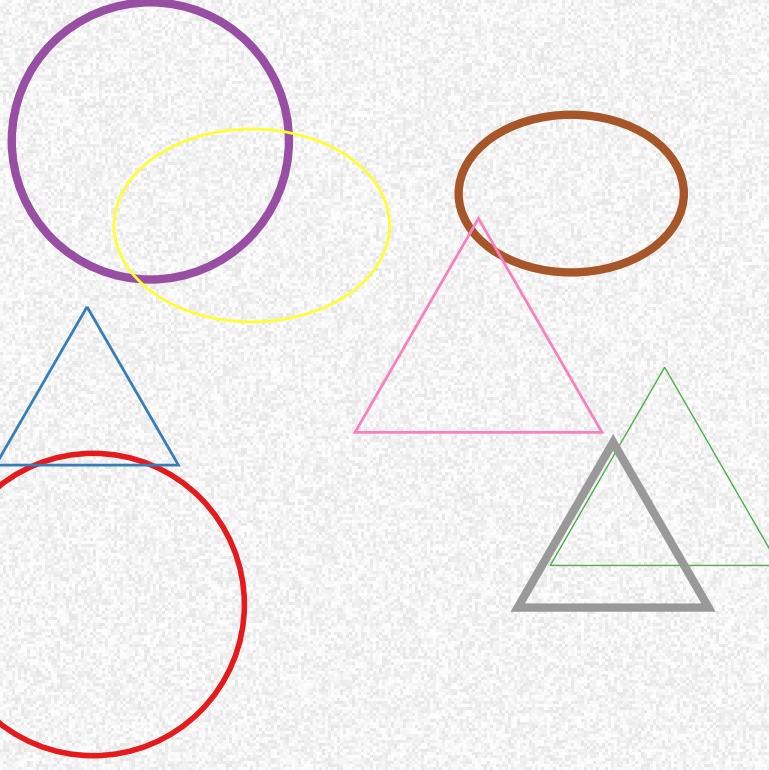[{"shape": "circle", "thickness": 2, "radius": 0.98, "center": [0.121, 0.215]}, {"shape": "triangle", "thickness": 1, "radius": 0.69, "center": [0.113, 0.464]}, {"shape": "triangle", "thickness": 0.5, "radius": 0.86, "center": [0.863, 0.351]}, {"shape": "circle", "thickness": 3, "radius": 0.9, "center": [0.195, 0.817]}, {"shape": "oval", "thickness": 1, "radius": 0.89, "center": [0.327, 0.707]}, {"shape": "oval", "thickness": 3, "radius": 0.73, "center": [0.742, 0.749]}, {"shape": "triangle", "thickness": 1, "radius": 0.93, "center": [0.621, 0.531]}, {"shape": "triangle", "thickness": 3, "radius": 0.72, "center": [0.796, 0.282]}]